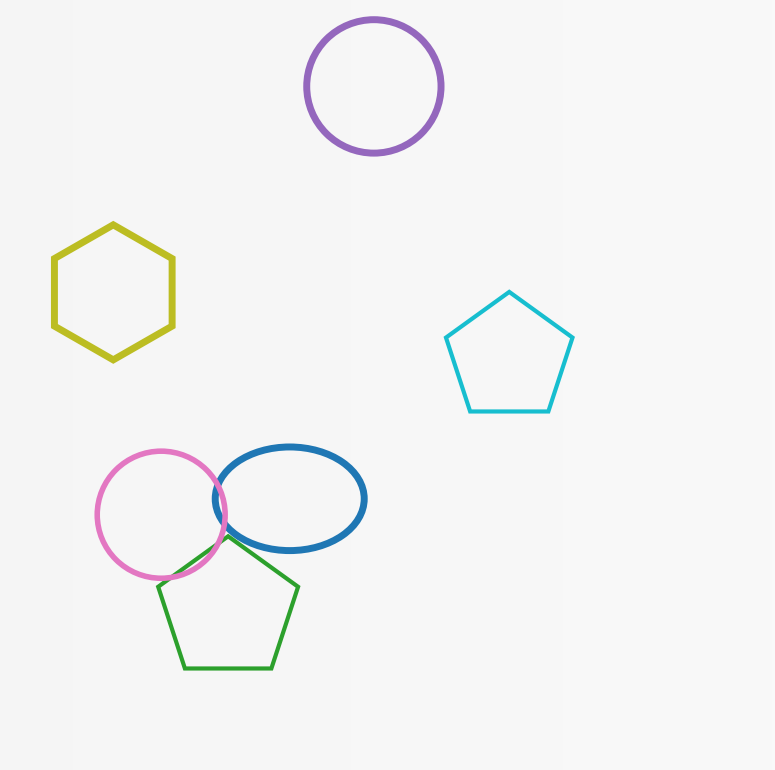[{"shape": "oval", "thickness": 2.5, "radius": 0.48, "center": [0.374, 0.352]}, {"shape": "pentagon", "thickness": 1.5, "radius": 0.47, "center": [0.294, 0.209]}, {"shape": "circle", "thickness": 2.5, "radius": 0.43, "center": [0.482, 0.888]}, {"shape": "circle", "thickness": 2, "radius": 0.41, "center": [0.208, 0.332]}, {"shape": "hexagon", "thickness": 2.5, "radius": 0.44, "center": [0.146, 0.62]}, {"shape": "pentagon", "thickness": 1.5, "radius": 0.43, "center": [0.657, 0.535]}]